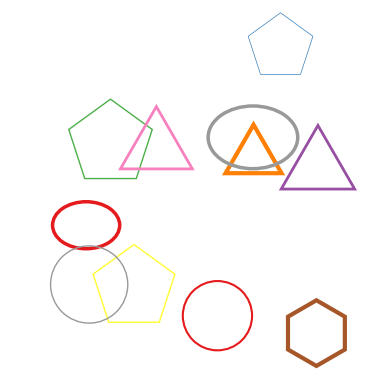[{"shape": "oval", "thickness": 2.5, "radius": 0.44, "center": [0.224, 0.415]}, {"shape": "circle", "thickness": 1.5, "radius": 0.45, "center": [0.565, 0.18]}, {"shape": "pentagon", "thickness": 0.5, "radius": 0.44, "center": [0.729, 0.878]}, {"shape": "pentagon", "thickness": 1, "radius": 0.57, "center": [0.287, 0.628]}, {"shape": "triangle", "thickness": 2, "radius": 0.55, "center": [0.826, 0.564]}, {"shape": "triangle", "thickness": 3, "radius": 0.42, "center": [0.659, 0.592]}, {"shape": "pentagon", "thickness": 1, "radius": 0.56, "center": [0.348, 0.253]}, {"shape": "hexagon", "thickness": 3, "radius": 0.43, "center": [0.822, 0.135]}, {"shape": "triangle", "thickness": 2, "radius": 0.54, "center": [0.406, 0.615]}, {"shape": "oval", "thickness": 2.5, "radius": 0.58, "center": [0.657, 0.643]}, {"shape": "circle", "thickness": 1, "radius": 0.5, "center": [0.232, 0.261]}]